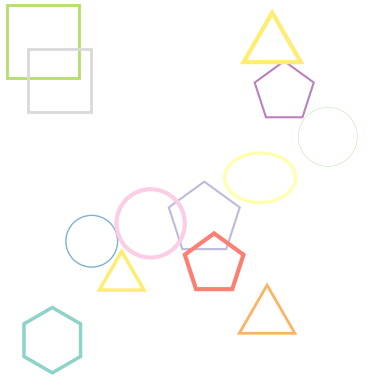[{"shape": "hexagon", "thickness": 2.5, "radius": 0.42, "center": [0.136, 0.116]}, {"shape": "oval", "thickness": 2.5, "radius": 0.46, "center": [0.676, 0.538]}, {"shape": "pentagon", "thickness": 1.5, "radius": 0.48, "center": [0.531, 0.431]}, {"shape": "pentagon", "thickness": 3, "radius": 0.4, "center": [0.556, 0.314]}, {"shape": "circle", "thickness": 1, "radius": 0.34, "center": [0.238, 0.373]}, {"shape": "triangle", "thickness": 2, "radius": 0.42, "center": [0.694, 0.176]}, {"shape": "square", "thickness": 2, "radius": 0.47, "center": [0.112, 0.893]}, {"shape": "circle", "thickness": 3, "radius": 0.44, "center": [0.391, 0.42]}, {"shape": "square", "thickness": 2, "radius": 0.41, "center": [0.154, 0.792]}, {"shape": "pentagon", "thickness": 1.5, "radius": 0.4, "center": [0.738, 0.761]}, {"shape": "circle", "thickness": 0.5, "radius": 0.38, "center": [0.851, 0.645]}, {"shape": "triangle", "thickness": 2.5, "radius": 0.33, "center": [0.316, 0.28]}, {"shape": "triangle", "thickness": 3, "radius": 0.43, "center": [0.707, 0.881]}]